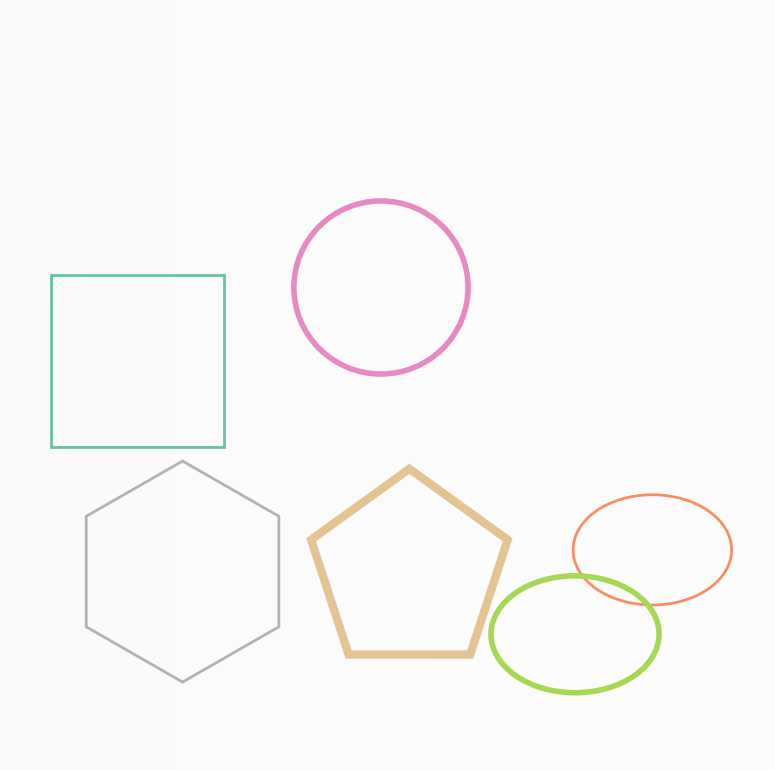[{"shape": "square", "thickness": 1, "radius": 0.56, "center": [0.177, 0.531]}, {"shape": "oval", "thickness": 1, "radius": 0.51, "center": [0.842, 0.286]}, {"shape": "circle", "thickness": 2, "radius": 0.56, "center": [0.492, 0.627]}, {"shape": "oval", "thickness": 2, "radius": 0.54, "center": [0.742, 0.176]}, {"shape": "pentagon", "thickness": 3, "radius": 0.67, "center": [0.528, 0.258]}, {"shape": "hexagon", "thickness": 1, "radius": 0.72, "center": [0.236, 0.258]}]